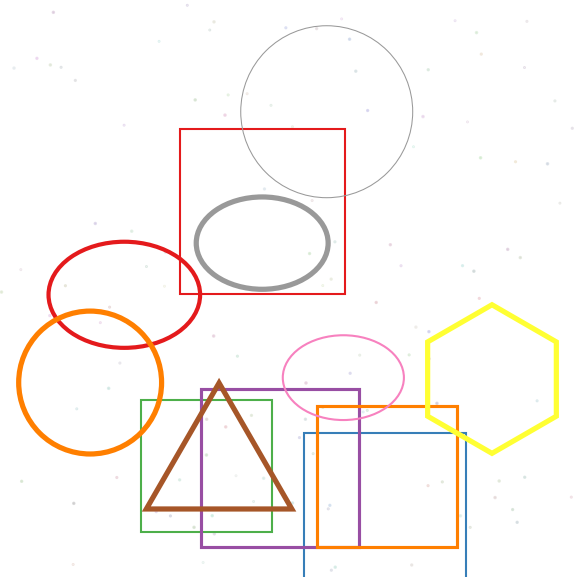[{"shape": "oval", "thickness": 2, "radius": 0.66, "center": [0.215, 0.489]}, {"shape": "square", "thickness": 1, "radius": 0.72, "center": [0.455, 0.633]}, {"shape": "square", "thickness": 1, "radius": 0.7, "center": [0.666, 0.108]}, {"shape": "square", "thickness": 1, "radius": 0.57, "center": [0.358, 0.192]}, {"shape": "square", "thickness": 1.5, "radius": 0.68, "center": [0.485, 0.189]}, {"shape": "square", "thickness": 1.5, "radius": 0.61, "center": [0.671, 0.174]}, {"shape": "circle", "thickness": 2.5, "radius": 0.62, "center": [0.156, 0.337]}, {"shape": "hexagon", "thickness": 2.5, "radius": 0.64, "center": [0.852, 0.343]}, {"shape": "triangle", "thickness": 2.5, "radius": 0.73, "center": [0.379, 0.19]}, {"shape": "oval", "thickness": 1, "radius": 0.52, "center": [0.595, 0.345]}, {"shape": "oval", "thickness": 2.5, "radius": 0.57, "center": [0.454, 0.578]}, {"shape": "circle", "thickness": 0.5, "radius": 0.74, "center": [0.566, 0.806]}]